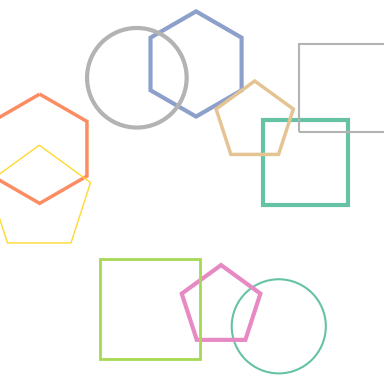[{"shape": "square", "thickness": 3, "radius": 0.55, "center": [0.794, 0.578]}, {"shape": "circle", "thickness": 1.5, "radius": 0.61, "center": [0.724, 0.152]}, {"shape": "hexagon", "thickness": 2.5, "radius": 0.71, "center": [0.103, 0.614]}, {"shape": "hexagon", "thickness": 3, "radius": 0.68, "center": [0.509, 0.834]}, {"shape": "pentagon", "thickness": 3, "radius": 0.54, "center": [0.574, 0.204]}, {"shape": "square", "thickness": 2, "radius": 0.65, "center": [0.39, 0.198]}, {"shape": "pentagon", "thickness": 1, "radius": 0.7, "center": [0.102, 0.483]}, {"shape": "pentagon", "thickness": 2.5, "radius": 0.53, "center": [0.662, 0.684]}, {"shape": "circle", "thickness": 3, "radius": 0.65, "center": [0.355, 0.798]}, {"shape": "square", "thickness": 1.5, "radius": 0.57, "center": [0.89, 0.772]}]